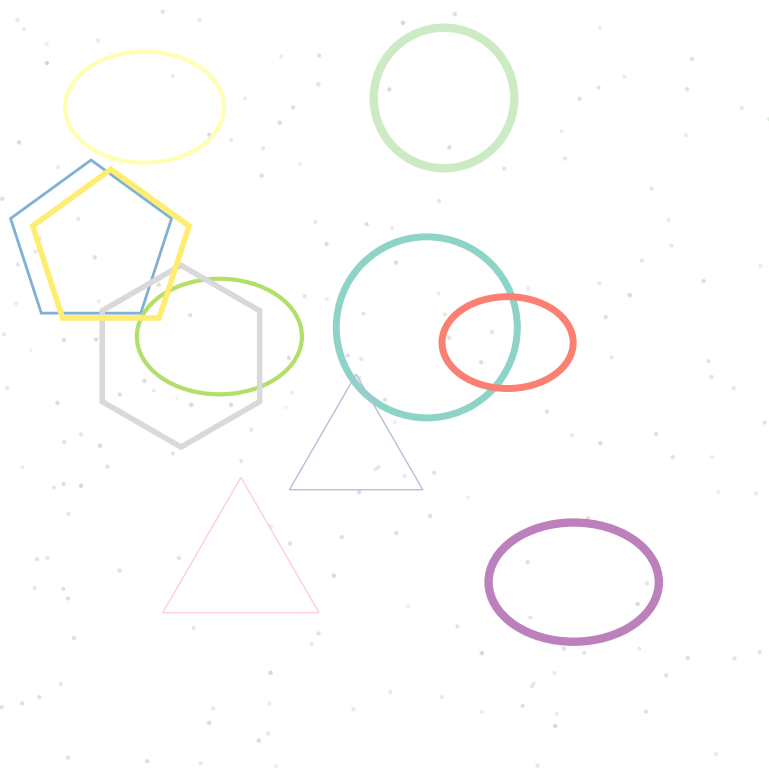[{"shape": "circle", "thickness": 2.5, "radius": 0.59, "center": [0.554, 0.575]}, {"shape": "oval", "thickness": 1.5, "radius": 0.52, "center": [0.188, 0.861]}, {"shape": "triangle", "thickness": 0.5, "radius": 0.5, "center": [0.462, 0.414]}, {"shape": "oval", "thickness": 2.5, "radius": 0.43, "center": [0.659, 0.555]}, {"shape": "pentagon", "thickness": 1, "radius": 0.55, "center": [0.118, 0.682]}, {"shape": "oval", "thickness": 1.5, "radius": 0.54, "center": [0.285, 0.563]}, {"shape": "triangle", "thickness": 0.5, "radius": 0.59, "center": [0.313, 0.263]}, {"shape": "hexagon", "thickness": 2, "radius": 0.59, "center": [0.235, 0.537]}, {"shape": "oval", "thickness": 3, "radius": 0.55, "center": [0.745, 0.244]}, {"shape": "circle", "thickness": 3, "radius": 0.46, "center": [0.577, 0.873]}, {"shape": "pentagon", "thickness": 2, "radius": 0.53, "center": [0.144, 0.673]}]